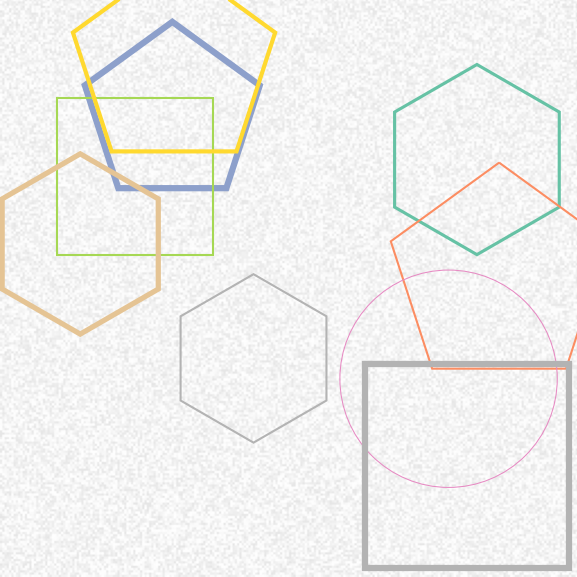[{"shape": "hexagon", "thickness": 1.5, "radius": 0.82, "center": [0.826, 0.723]}, {"shape": "pentagon", "thickness": 1, "radius": 0.99, "center": [0.864, 0.52]}, {"shape": "pentagon", "thickness": 3, "radius": 0.8, "center": [0.298, 0.802]}, {"shape": "circle", "thickness": 0.5, "radius": 0.94, "center": [0.777, 0.343]}, {"shape": "square", "thickness": 1, "radius": 0.68, "center": [0.233, 0.693]}, {"shape": "pentagon", "thickness": 2, "radius": 0.92, "center": [0.301, 0.886]}, {"shape": "hexagon", "thickness": 2.5, "radius": 0.78, "center": [0.139, 0.577]}, {"shape": "square", "thickness": 3, "radius": 0.88, "center": [0.808, 0.192]}, {"shape": "hexagon", "thickness": 1, "radius": 0.73, "center": [0.439, 0.379]}]